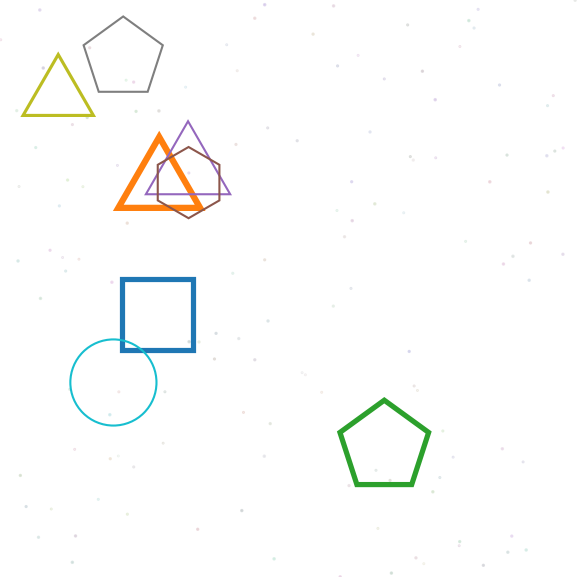[{"shape": "square", "thickness": 2.5, "radius": 0.3, "center": [0.273, 0.455]}, {"shape": "triangle", "thickness": 3, "radius": 0.41, "center": [0.276, 0.68]}, {"shape": "pentagon", "thickness": 2.5, "radius": 0.4, "center": [0.665, 0.225]}, {"shape": "triangle", "thickness": 1, "radius": 0.42, "center": [0.326, 0.705]}, {"shape": "hexagon", "thickness": 1, "radius": 0.31, "center": [0.327, 0.683]}, {"shape": "pentagon", "thickness": 1, "radius": 0.36, "center": [0.213, 0.899]}, {"shape": "triangle", "thickness": 1.5, "radius": 0.35, "center": [0.101, 0.834]}, {"shape": "circle", "thickness": 1, "radius": 0.37, "center": [0.196, 0.337]}]